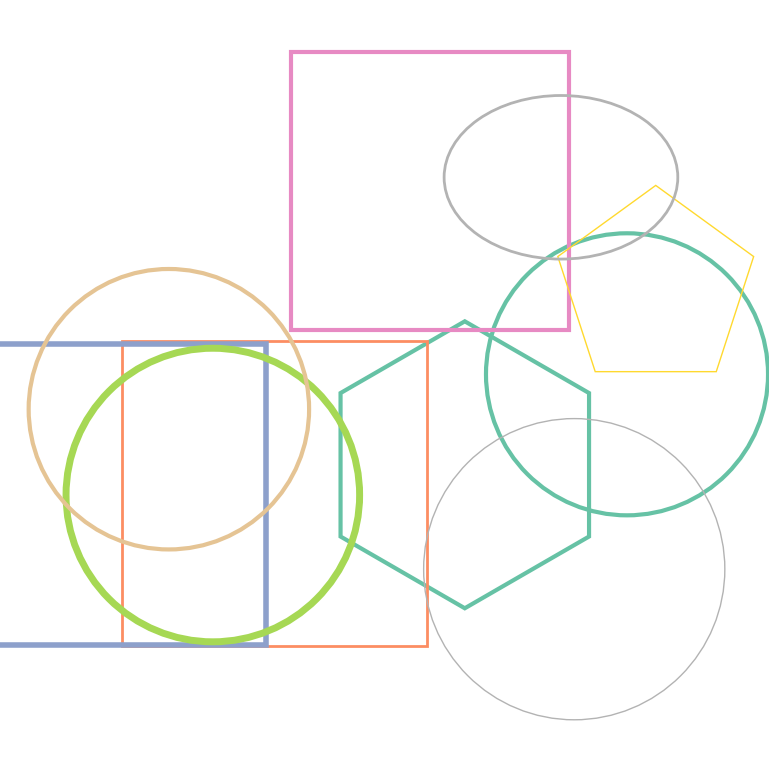[{"shape": "circle", "thickness": 1.5, "radius": 0.92, "center": [0.814, 0.514]}, {"shape": "hexagon", "thickness": 1.5, "radius": 0.93, "center": [0.604, 0.396]}, {"shape": "square", "thickness": 1, "radius": 0.99, "center": [0.357, 0.359]}, {"shape": "square", "thickness": 2, "radius": 0.98, "center": [0.15, 0.358]}, {"shape": "square", "thickness": 1.5, "radius": 0.9, "center": [0.558, 0.752]}, {"shape": "circle", "thickness": 2.5, "radius": 0.95, "center": [0.276, 0.357]}, {"shape": "pentagon", "thickness": 0.5, "radius": 0.67, "center": [0.852, 0.625]}, {"shape": "circle", "thickness": 1.5, "radius": 0.91, "center": [0.219, 0.469]}, {"shape": "circle", "thickness": 0.5, "radius": 0.98, "center": [0.746, 0.261]}, {"shape": "oval", "thickness": 1, "radius": 0.76, "center": [0.729, 0.77]}]